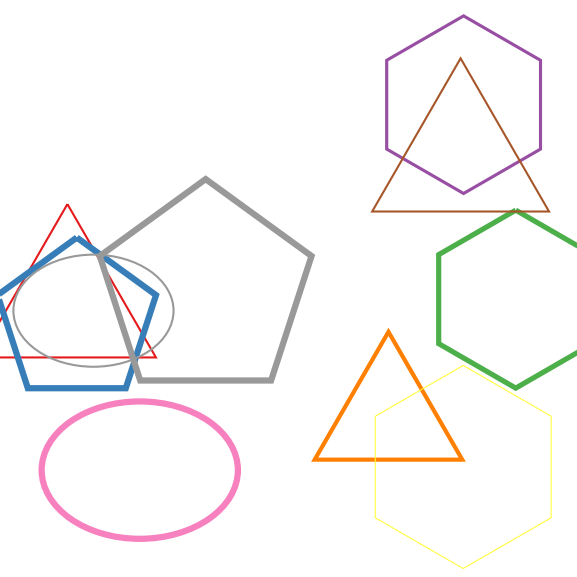[{"shape": "triangle", "thickness": 1, "radius": 0.88, "center": [0.117, 0.469]}, {"shape": "pentagon", "thickness": 3, "radius": 0.72, "center": [0.133, 0.444]}, {"shape": "hexagon", "thickness": 2.5, "radius": 0.77, "center": [0.893, 0.481]}, {"shape": "hexagon", "thickness": 1.5, "radius": 0.77, "center": [0.803, 0.818]}, {"shape": "triangle", "thickness": 2, "radius": 0.74, "center": [0.673, 0.277]}, {"shape": "hexagon", "thickness": 0.5, "radius": 0.88, "center": [0.802, 0.19]}, {"shape": "triangle", "thickness": 1, "radius": 0.88, "center": [0.798, 0.721]}, {"shape": "oval", "thickness": 3, "radius": 0.85, "center": [0.242, 0.185]}, {"shape": "pentagon", "thickness": 3, "radius": 0.96, "center": [0.356, 0.496]}, {"shape": "oval", "thickness": 1, "radius": 0.69, "center": [0.162, 0.461]}]